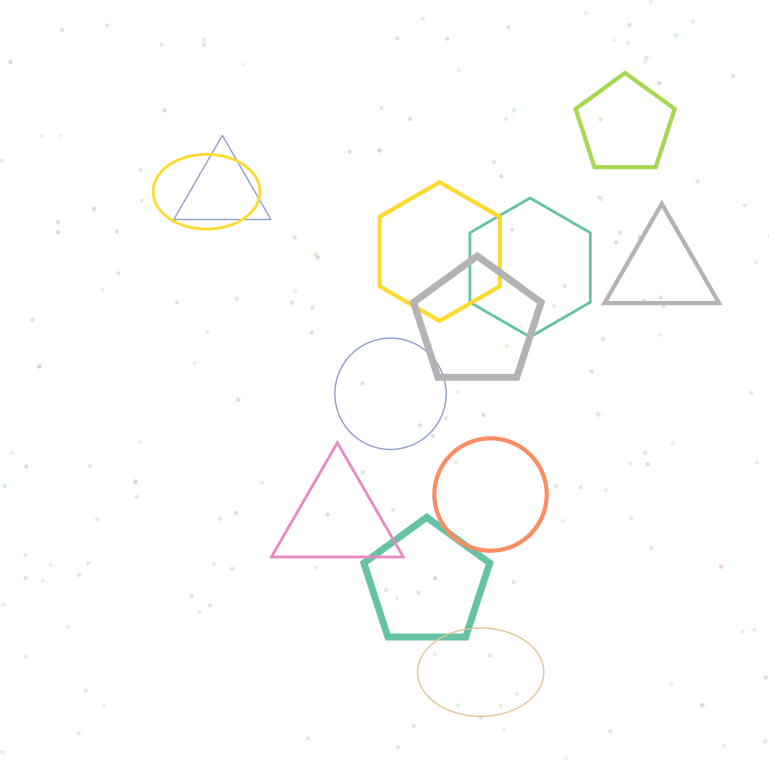[{"shape": "pentagon", "thickness": 2.5, "radius": 0.43, "center": [0.554, 0.242]}, {"shape": "hexagon", "thickness": 1, "radius": 0.45, "center": [0.688, 0.653]}, {"shape": "circle", "thickness": 1.5, "radius": 0.36, "center": [0.637, 0.358]}, {"shape": "triangle", "thickness": 0.5, "radius": 0.36, "center": [0.289, 0.751]}, {"shape": "circle", "thickness": 0.5, "radius": 0.36, "center": [0.507, 0.489]}, {"shape": "triangle", "thickness": 1, "radius": 0.49, "center": [0.438, 0.326]}, {"shape": "pentagon", "thickness": 1.5, "radius": 0.34, "center": [0.812, 0.838]}, {"shape": "hexagon", "thickness": 1.5, "radius": 0.45, "center": [0.571, 0.673]}, {"shape": "oval", "thickness": 1, "radius": 0.35, "center": [0.268, 0.751]}, {"shape": "oval", "thickness": 0.5, "radius": 0.41, "center": [0.624, 0.127]}, {"shape": "triangle", "thickness": 1.5, "radius": 0.43, "center": [0.859, 0.649]}, {"shape": "pentagon", "thickness": 2.5, "radius": 0.44, "center": [0.62, 0.58]}]